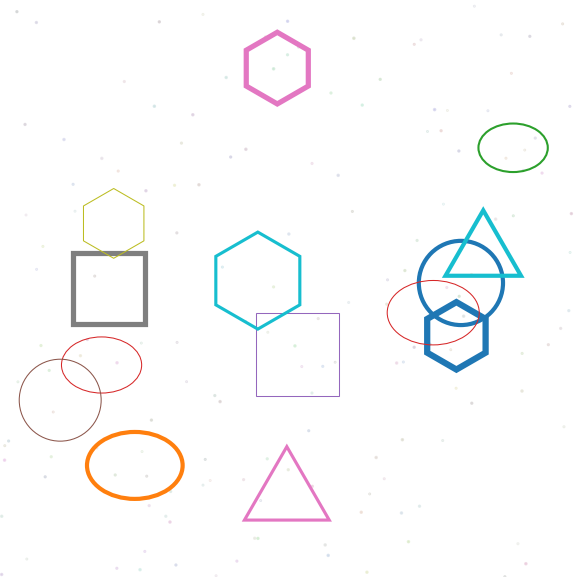[{"shape": "circle", "thickness": 2, "radius": 0.36, "center": [0.798, 0.509]}, {"shape": "hexagon", "thickness": 3, "radius": 0.29, "center": [0.79, 0.418]}, {"shape": "oval", "thickness": 2, "radius": 0.41, "center": [0.233, 0.193]}, {"shape": "oval", "thickness": 1, "radius": 0.3, "center": [0.889, 0.743]}, {"shape": "oval", "thickness": 0.5, "radius": 0.4, "center": [0.75, 0.458]}, {"shape": "oval", "thickness": 0.5, "radius": 0.35, "center": [0.176, 0.367]}, {"shape": "square", "thickness": 0.5, "radius": 0.36, "center": [0.514, 0.386]}, {"shape": "circle", "thickness": 0.5, "radius": 0.35, "center": [0.104, 0.306]}, {"shape": "triangle", "thickness": 1.5, "radius": 0.42, "center": [0.497, 0.141]}, {"shape": "hexagon", "thickness": 2.5, "radius": 0.31, "center": [0.48, 0.881]}, {"shape": "square", "thickness": 2.5, "radius": 0.31, "center": [0.189, 0.5]}, {"shape": "hexagon", "thickness": 0.5, "radius": 0.3, "center": [0.197, 0.612]}, {"shape": "triangle", "thickness": 2, "radius": 0.38, "center": [0.837, 0.559]}, {"shape": "hexagon", "thickness": 1.5, "radius": 0.42, "center": [0.446, 0.513]}]